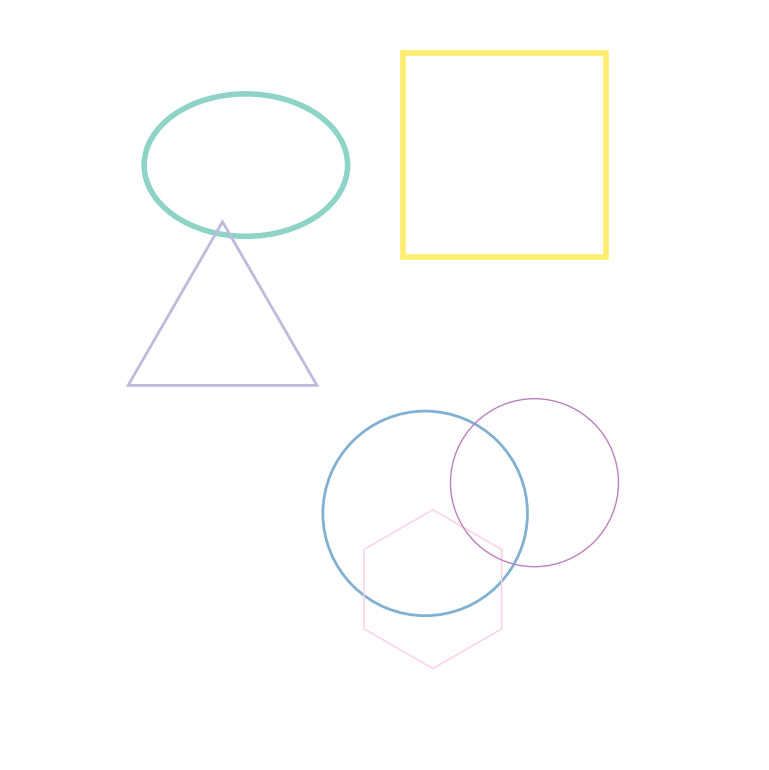[{"shape": "oval", "thickness": 2, "radius": 0.66, "center": [0.319, 0.786]}, {"shape": "triangle", "thickness": 1, "radius": 0.71, "center": [0.289, 0.57]}, {"shape": "circle", "thickness": 1, "radius": 0.66, "center": [0.552, 0.333]}, {"shape": "hexagon", "thickness": 0.5, "radius": 0.52, "center": [0.562, 0.235]}, {"shape": "circle", "thickness": 0.5, "radius": 0.55, "center": [0.694, 0.373]}, {"shape": "square", "thickness": 2, "radius": 0.66, "center": [0.655, 0.799]}]